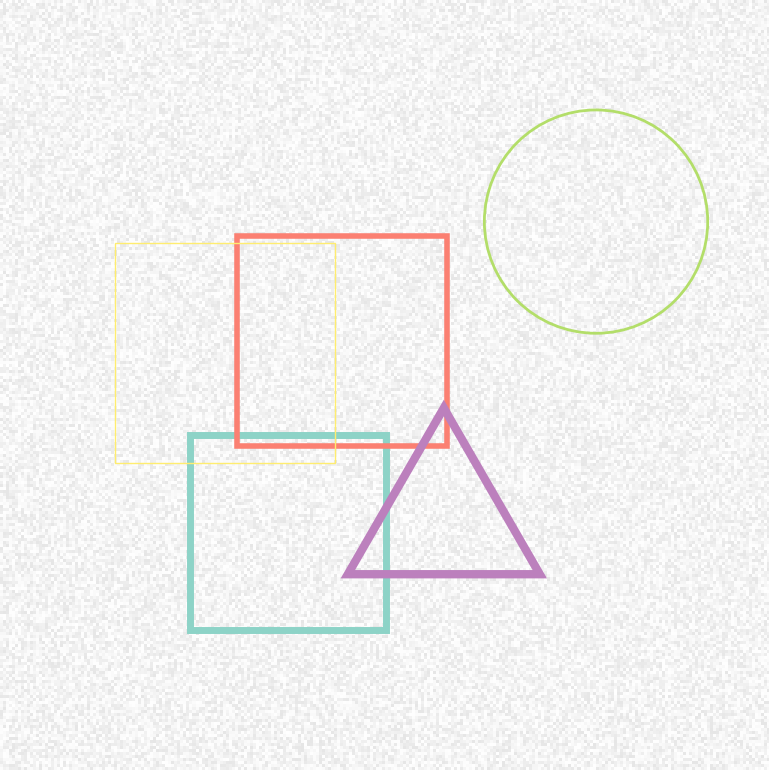[{"shape": "square", "thickness": 2.5, "radius": 0.63, "center": [0.374, 0.309]}, {"shape": "square", "thickness": 2, "radius": 0.68, "center": [0.444, 0.557]}, {"shape": "circle", "thickness": 1, "radius": 0.73, "center": [0.774, 0.712]}, {"shape": "triangle", "thickness": 3, "radius": 0.72, "center": [0.576, 0.326]}, {"shape": "square", "thickness": 0.5, "radius": 0.71, "center": [0.293, 0.542]}]